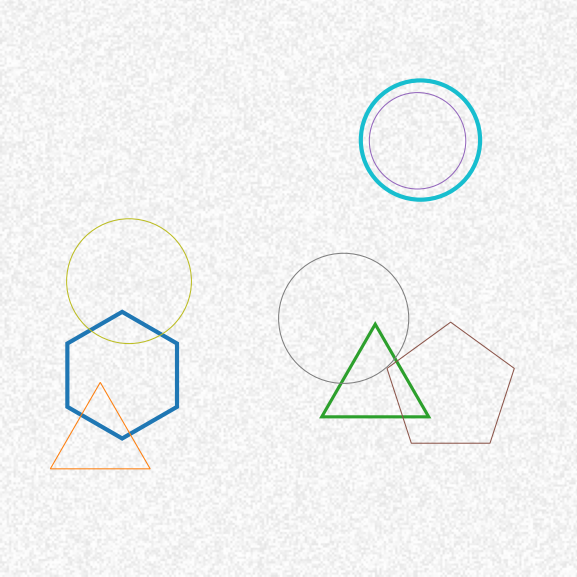[{"shape": "hexagon", "thickness": 2, "radius": 0.55, "center": [0.212, 0.349]}, {"shape": "triangle", "thickness": 0.5, "radius": 0.5, "center": [0.174, 0.237]}, {"shape": "triangle", "thickness": 1.5, "radius": 0.53, "center": [0.65, 0.331]}, {"shape": "circle", "thickness": 0.5, "radius": 0.42, "center": [0.723, 0.755]}, {"shape": "pentagon", "thickness": 0.5, "radius": 0.58, "center": [0.78, 0.325]}, {"shape": "circle", "thickness": 0.5, "radius": 0.56, "center": [0.595, 0.448]}, {"shape": "circle", "thickness": 0.5, "radius": 0.54, "center": [0.223, 0.512]}, {"shape": "circle", "thickness": 2, "radius": 0.52, "center": [0.728, 0.757]}]